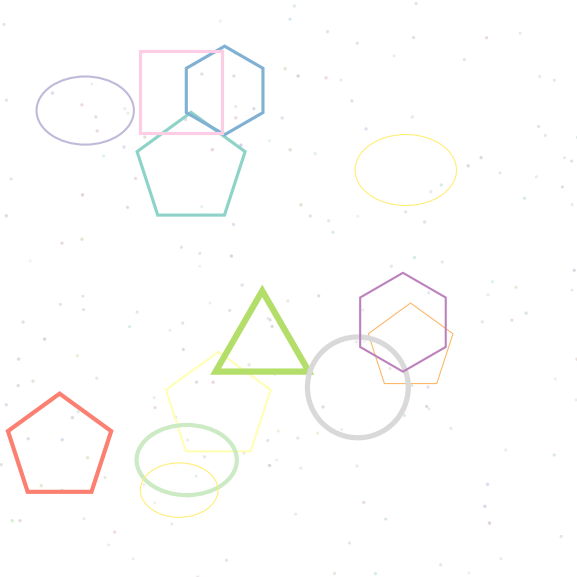[{"shape": "pentagon", "thickness": 1.5, "radius": 0.49, "center": [0.331, 0.706]}, {"shape": "pentagon", "thickness": 1, "radius": 0.48, "center": [0.378, 0.295]}, {"shape": "oval", "thickness": 1, "radius": 0.42, "center": [0.148, 0.808]}, {"shape": "pentagon", "thickness": 2, "radius": 0.47, "center": [0.103, 0.224]}, {"shape": "hexagon", "thickness": 1.5, "radius": 0.38, "center": [0.389, 0.843]}, {"shape": "pentagon", "thickness": 0.5, "radius": 0.39, "center": [0.711, 0.397]}, {"shape": "triangle", "thickness": 3, "radius": 0.47, "center": [0.454, 0.402]}, {"shape": "square", "thickness": 1.5, "radius": 0.35, "center": [0.314, 0.84]}, {"shape": "circle", "thickness": 2.5, "radius": 0.44, "center": [0.62, 0.328]}, {"shape": "hexagon", "thickness": 1, "radius": 0.43, "center": [0.698, 0.441]}, {"shape": "oval", "thickness": 2, "radius": 0.43, "center": [0.323, 0.203]}, {"shape": "oval", "thickness": 0.5, "radius": 0.34, "center": [0.31, 0.15]}, {"shape": "oval", "thickness": 0.5, "radius": 0.44, "center": [0.703, 0.705]}]